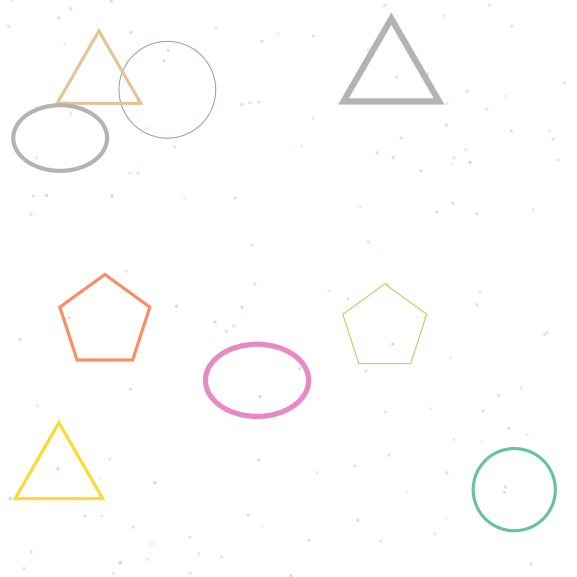[{"shape": "circle", "thickness": 1.5, "radius": 0.36, "center": [0.89, 0.151]}, {"shape": "pentagon", "thickness": 1.5, "radius": 0.41, "center": [0.182, 0.442]}, {"shape": "circle", "thickness": 0.5, "radius": 0.42, "center": [0.29, 0.844]}, {"shape": "oval", "thickness": 2.5, "radius": 0.45, "center": [0.445, 0.341]}, {"shape": "pentagon", "thickness": 0.5, "radius": 0.38, "center": [0.666, 0.431]}, {"shape": "triangle", "thickness": 1.5, "radius": 0.44, "center": [0.102, 0.18]}, {"shape": "triangle", "thickness": 1.5, "radius": 0.42, "center": [0.171, 0.862]}, {"shape": "oval", "thickness": 2, "radius": 0.41, "center": [0.104, 0.76]}, {"shape": "triangle", "thickness": 3, "radius": 0.48, "center": [0.678, 0.871]}]